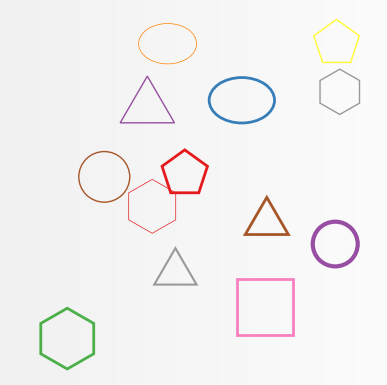[{"shape": "hexagon", "thickness": 0.5, "radius": 0.35, "center": [0.393, 0.464]}, {"shape": "pentagon", "thickness": 2, "radius": 0.31, "center": [0.477, 0.549]}, {"shape": "oval", "thickness": 2, "radius": 0.42, "center": [0.624, 0.74]}, {"shape": "hexagon", "thickness": 2, "radius": 0.39, "center": [0.174, 0.121]}, {"shape": "triangle", "thickness": 1, "radius": 0.4, "center": [0.38, 0.721]}, {"shape": "circle", "thickness": 3, "radius": 0.29, "center": [0.865, 0.366]}, {"shape": "oval", "thickness": 0.5, "radius": 0.37, "center": [0.433, 0.886]}, {"shape": "pentagon", "thickness": 1, "radius": 0.31, "center": [0.869, 0.888]}, {"shape": "triangle", "thickness": 2, "radius": 0.32, "center": [0.688, 0.423]}, {"shape": "circle", "thickness": 1, "radius": 0.33, "center": [0.269, 0.541]}, {"shape": "square", "thickness": 2, "radius": 0.36, "center": [0.684, 0.202]}, {"shape": "hexagon", "thickness": 1, "radius": 0.29, "center": [0.877, 0.762]}, {"shape": "triangle", "thickness": 1.5, "radius": 0.32, "center": [0.453, 0.292]}]